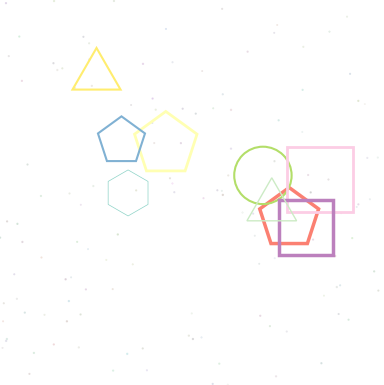[{"shape": "hexagon", "thickness": 0.5, "radius": 0.3, "center": [0.333, 0.499]}, {"shape": "pentagon", "thickness": 2, "radius": 0.43, "center": [0.431, 0.625]}, {"shape": "pentagon", "thickness": 2.5, "radius": 0.4, "center": [0.751, 0.432]}, {"shape": "pentagon", "thickness": 1.5, "radius": 0.32, "center": [0.316, 0.634]}, {"shape": "circle", "thickness": 1.5, "radius": 0.37, "center": [0.683, 0.544]}, {"shape": "square", "thickness": 2, "radius": 0.43, "center": [0.831, 0.534]}, {"shape": "square", "thickness": 2.5, "radius": 0.36, "center": [0.795, 0.41]}, {"shape": "triangle", "thickness": 1, "radius": 0.37, "center": [0.706, 0.464]}, {"shape": "triangle", "thickness": 1.5, "radius": 0.36, "center": [0.251, 0.803]}]